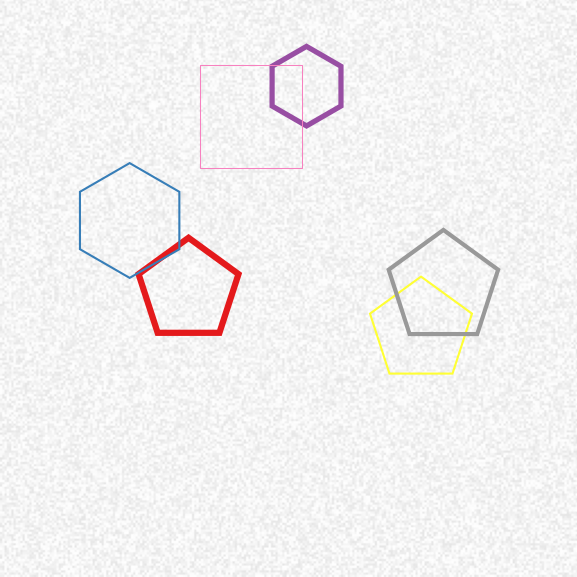[{"shape": "pentagon", "thickness": 3, "radius": 0.45, "center": [0.326, 0.496]}, {"shape": "hexagon", "thickness": 1, "radius": 0.5, "center": [0.224, 0.617]}, {"shape": "hexagon", "thickness": 2.5, "radius": 0.34, "center": [0.531, 0.85]}, {"shape": "pentagon", "thickness": 1, "radius": 0.46, "center": [0.729, 0.427]}, {"shape": "square", "thickness": 0.5, "radius": 0.44, "center": [0.434, 0.797]}, {"shape": "pentagon", "thickness": 2, "radius": 0.5, "center": [0.768, 0.501]}]